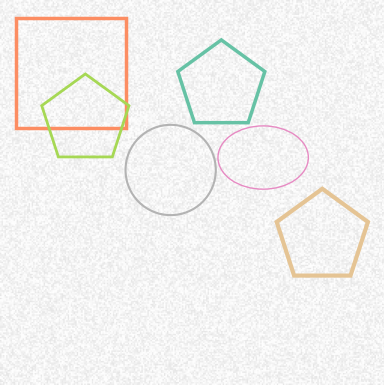[{"shape": "pentagon", "thickness": 2.5, "radius": 0.59, "center": [0.575, 0.777]}, {"shape": "square", "thickness": 2.5, "radius": 0.72, "center": [0.184, 0.811]}, {"shape": "oval", "thickness": 1, "radius": 0.59, "center": [0.684, 0.591]}, {"shape": "pentagon", "thickness": 2, "radius": 0.6, "center": [0.222, 0.689]}, {"shape": "pentagon", "thickness": 3, "radius": 0.62, "center": [0.837, 0.385]}, {"shape": "circle", "thickness": 1.5, "radius": 0.59, "center": [0.443, 0.558]}]